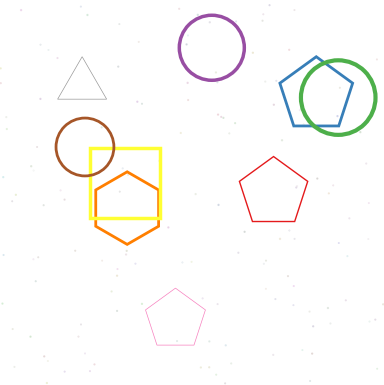[{"shape": "pentagon", "thickness": 1, "radius": 0.47, "center": [0.711, 0.5]}, {"shape": "pentagon", "thickness": 2, "radius": 0.5, "center": [0.821, 0.753]}, {"shape": "circle", "thickness": 3, "radius": 0.48, "center": [0.878, 0.747]}, {"shape": "circle", "thickness": 2.5, "radius": 0.42, "center": [0.55, 0.876]}, {"shape": "hexagon", "thickness": 2, "radius": 0.47, "center": [0.33, 0.459]}, {"shape": "square", "thickness": 2.5, "radius": 0.45, "center": [0.324, 0.524]}, {"shape": "circle", "thickness": 2, "radius": 0.38, "center": [0.221, 0.618]}, {"shape": "pentagon", "thickness": 0.5, "radius": 0.41, "center": [0.456, 0.17]}, {"shape": "triangle", "thickness": 0.5, "radius": 0.37, "center": [0.213, 0.779]}]